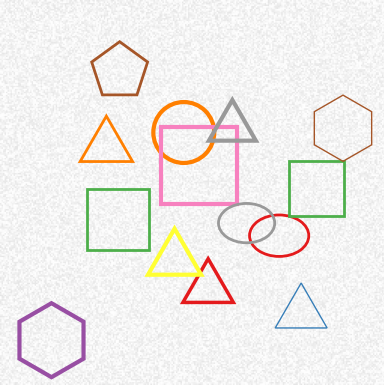[{"shape": "triangle", "thickness": 2.5, "radius": 0.38, "center": [0.541, 0.252]}, {"shape": "oval", "thickness": 2, "radius": 0.38, "center": [0.725, 0.388]}, {"shape": "triangle", "thickness": 1, "radius": 0.39, "center": [0.782, 0.187]}, {"shape": "square", "thickness": 2, "radius": 0.36, "center": [0.822, 0.511]}, {"shape": "square", "thickness": 2, "radius": 0.4, "center": [0.306, 0.431]}, {"shape": "hexagon", "thickness": 3, "radius": 0.48, "center": [0.134, 0.116]}, {"shape": "circle", "thickness": 3, "radius": 0.4, "center": [0.477, 0.656]}, {"shape": "triangle", "thickness": 2, "radius": 0.39, "center": [0.276, 0.62]}, {"shape": "triangle", "thickness": 3, "radius": 0.4, "center": [0.453, 0.326]}, {"shape": "hexagon", "thickness": 1, "radius": 0.43, "center": [0.891, 0.667]}, {"shape": "pentagon", "thickness": 2, "radius": 0.38, "center": [0.311, 0.815]}, {"shape": "square", "thickness": 3, "radius": 0.49, "center": [0.518, 0.57]}, {"shape": "triangle", "thickness": 3, "radius": 0.35, "center": [0.604, 0.67]}, {"shape": "oval", "thickness": 2, "radius": 0.37, "center": [0.641, 0.42]}]